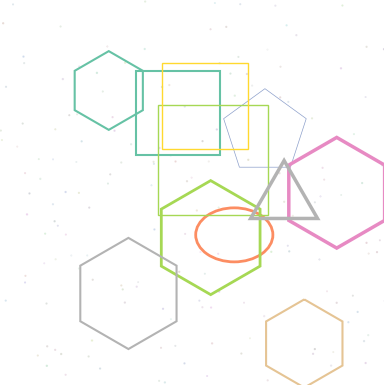[{"shape": "square", "thickness": 1.5, "radius": 0.54, "center": [0.462, 0.707]}, {"shape": "hexagon", "thickness": 1.5, "radius": 0.51, "center": [0.283, 0.765]}, {"shape": "oval", "thickness": 2, "radius": 0.5, "center": [0.609, 0.39]}, {"shape": "pentagon", "thickness": 0.5, "radius": 0.56, "center": [0.688, 0.657]}, {"shape": "hexagon", "thickness": 2.5, "radius": 0.72, "center": [0.875, 0.499]}, {"shape": "square", "thickness": 1, "radius": 0.71, "center": [0.553, 0.585]}, {"shape": "hexagon", "thickness": 2, "radius": 0.74, "center": [0.547, 0.383]}, {"shape": "square", "thickness": 1, "radius": 0.56, "center": [0.532, 0.725]}, {"shape": "hexagon", "thickness": 1.5, "radius": 0.57, "center": [0.79, 0.108]}, {"shape": "hexagon", "thickness": 1.5, "radius": 0.72, "center": [0.334, 0.238]}, {"shape": "triangle", "thickness": 2.5, "radius": 0.5, "center": [0.738, 0.483]}]